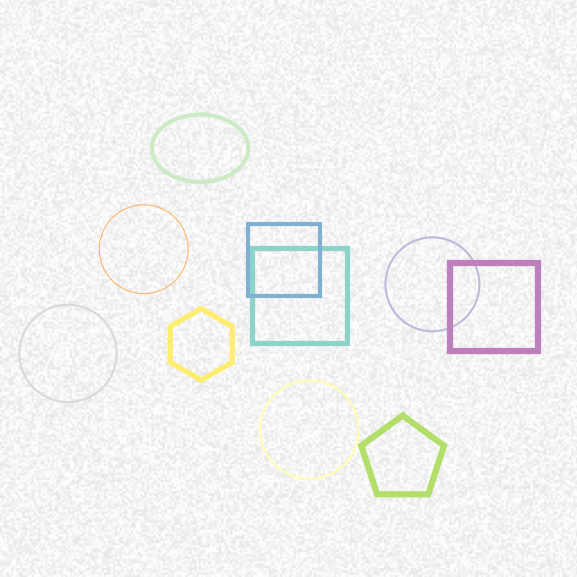[{"shape": "square", "thickness": 2.5, "radius": 0.41, "center": [0.519, 0.488]}, {"shape": "circle", "thickness": 1, "radius": 0.43, "center": [0.536, 0.255]}, {"shape": "circle", "thickness": 1, "radius": 0.41, "center": [0.749, 0.507]}, {"shape": "square", "thickness": 2, "radius": 0.31, "center": [0.492, 0.549]}, {"shape": "circle", "thickness": 0.5, "radius": 0.38, "center": [0.249, 0.568]}, {"shape": "pentagon", "thickness": 3, "radius": 0.38, "center": [0.697, 0.204]}, {"shape": "circle", "thickness": 1, "radius": 0.42, "center": [0.118, 0.387]}, {"shape": "square", "thickness": 3, "radius": 0.38, "center": [0.856, 0.467]}, {"shape": "oval", "thickness": 2, "radius": 0.42, "center": [0.346, 0.742]}, {"shape": "hexagon", "thickness": 2.5, "radius": 0.31, "center": [0.349, 0.403]}]